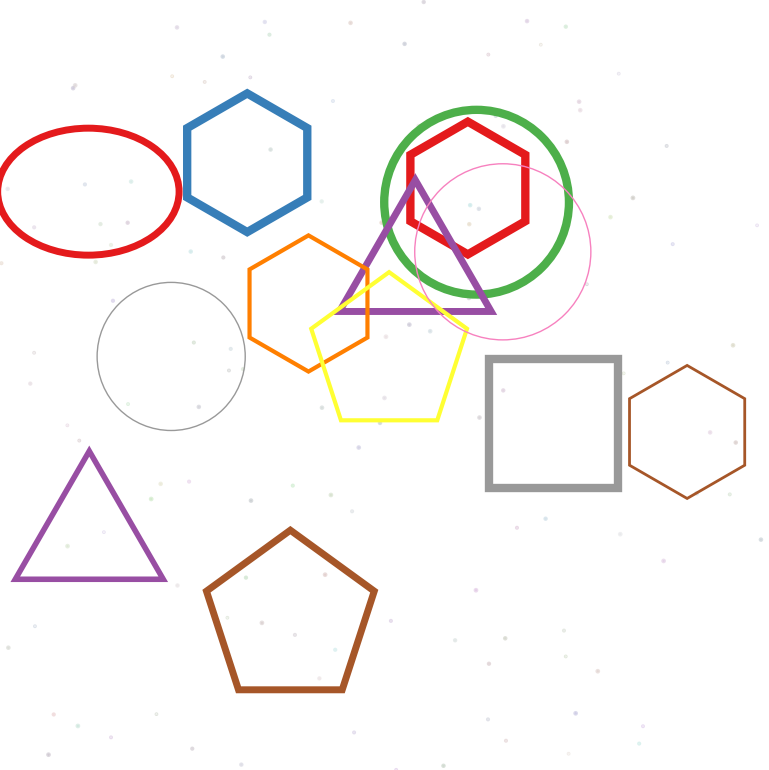[{"shape": "hexagon", "thickness": 3, "radius": 0.43, "center": [0.608, 0.756]}, {"shape": "oval", "thickness": 2.5, "radius": 0.59, "center": [0.115, 0.751]}, {"shape": "hexagon", "thickness": 3, "radius": 0.45, "center": [0.321, 0.789]}, {"shape": "circle", "thickness": 3, "radius": 0.6, "center": [0.619, 0.737]}, {"shape": "triangle", "thickness": 2, "radius": 0.55, "center": [0.116, 0.303]}, {"shape": "triangle", "thickness": 2.5, "radius": 0.57, "center": [0.539, 0.652]}, {"shape": "hexagon", "thickness": 1.5, "radius": 0.44, "center": [0.401, 0.606]}, {"shape": "pentagon", "thickness": 1.5, "radius": 0.53, "center": [0.505, 0.54]}, {"shape": "pentagon", "thickness": 2.5, "radius": 0.57, "center": [0.377, 0.197]}, {"shape": "hexagon", "thickness": 1, "radius": 0.43, "center": [0.892, 0.439]}, {"shape": "circle", "thickness": 0.5, "radius": 0.57, "center": [0.653, 0.673]}, {"shape": "square", "thickness": 3, "radius": 0.42, "center": [0.719, 0.45]}, {"shape": "circle", "thickness": 0.5, "radius": 0.48, "center": [0.222, 0.537]}]